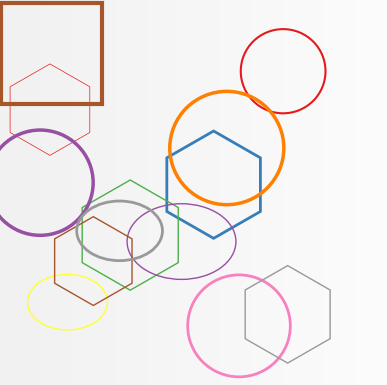[{"shape": "circle", "thickness": 1.5, "radius": 0.55, "center": [0.731, 0.815]}, {"shape": "hexagon", "thickness": 0.5, "radius": 0.59, "center": [0.129, 0.715]}, {"shape": "hexagon", "thickness": 2, "radius": 0.7, "center": [0.551, 0.52]}, {"shape": "hexagon", "thickness": 1, "radius": 0.72, "center": [0.336, 0.389]}, {"shape": "oval", "thickness": 1, "radius": 0.7, "center": [0.468, 0.373]}, {"shape": "circle", "thickness": 2.5, "radius": 0.68, "center": [0.104, 0.526]}, {"shape": "circle", "thickness": 2.5, "radius": 0.74, "center": [0.585, 0.616]}, {"shape": "oval", "thickness": 1, "radius": 0.52, "center": [0.174, 0.215]}, {"shape": "square", "thickness": 3, "radius": 0.65, "center": [0.133, 0.861]}, {"shape": "hexagon", "thickness": 1, "radius": 0.58, "center": [0.241, 0.322]}, {"shape": "circle", "thickness": 2, "radius": 0.66, "center": [0.617, 0.154]}, {"shape": "hexagon", "thickness": 1, "radius": 0.63, "center": [0.742, 0.184]}, {"shape": "oval", "thickness": 2, "radius": 0.55, "center": [0.309, 0.4]}]